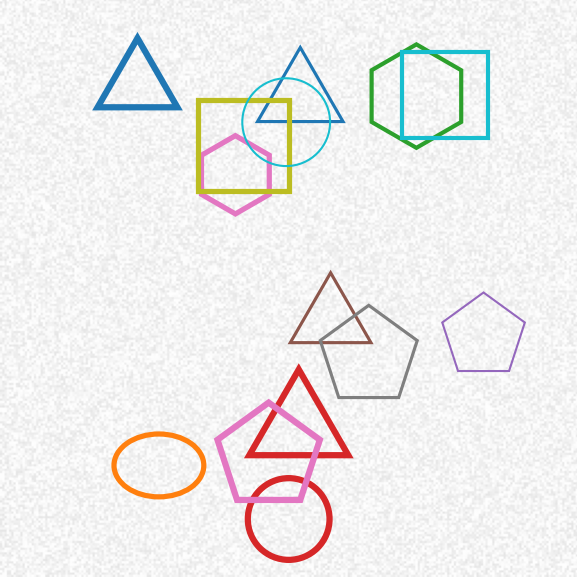[{"shape": "triangle", "thickness": 1.5, "radius": 0.43, "center": [0.52, 0.831]}, {"shape": "triangle", "thickness": 3, "radius": 0.4, "center": [0.238, 0.853]}, {"shape": "oval", "thickness": 2.5, "radius": 0.39, "center": [0.275, 0.193]}, {"shape": "hexagon", "thickness": 2, "radius": 0.45, "center": [0.721, 0.833]}, {"shape": "circle", "thickness": 3, "radius": 0.35, "center": [0.5, 0.1]}, {"shape": "triangle", "thickness": 3, "radius": 0.49, "center": [0.517, 0.26]}, {"shape": "pentagon", "thickness": 1, "radius": 0.38, "center": [0.837, 0.417]}, {"shape": "triangle", "thickness": 1.5, "radius": 0.4, "center": [0.573, 0.446]}, {"shape": "pentagon", "thickness": 3, "radius": 0.47, "center": [0.465, 0.209]}, {"shape": "hexagon", "thickness": 2.5, "radius": 0.34, "center": [0.408, 0.696]}, {"shape": "pentagon", "thickness": 1.5, "radius": 0.44, "center": [0.639, 0.382]}, {"shape": "square", "thickness": 2.5, "radius": 0.39, "center": [0.421, 0.748]}, {"shape": "square", "thickness": 2, "radius": 0.37, "center": [0.77, 0.835]}, {"shape": "circle", "thickness": 1, "radius": 0.38, "center": [0.496, 0.788]}]